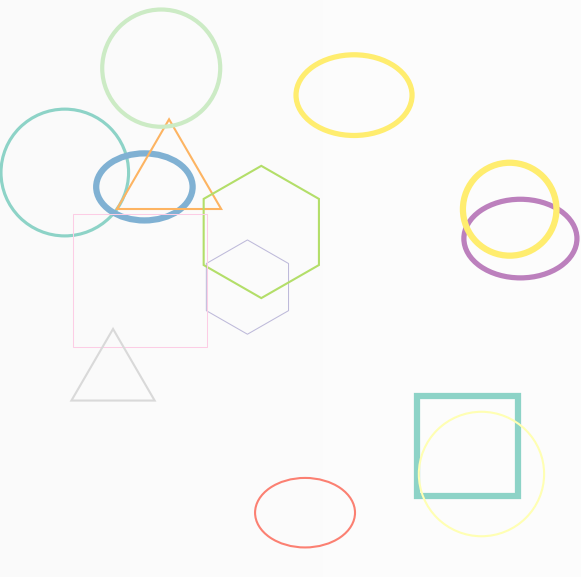[{"shape": "square", "thickness": 3, "radius": 0.43, "center": [0.804, 0.227]}, {"shape": "circle", "thickness": 1.5, "radius": 0.55, "center": [0.111, 0.7]}, {"shape": "circle", "thickness": 1, "radius": 0.54, "center": [0.828, 0.178]}, {"shape": "hexagon", "thickness": 0.5, "radius": 0.41, "center": [0.426, 0.502]}, {"shape": "oval", "thickness": 1, "radius": 0.43, "center": [0.525, 0.111]}, {"shape": "oval", "thickness": 3, "radius": 0.41, "center": [0.248, 0.675]}, {"shape": "triangle", "thickness": 1, "radius": 0.52, "center": [0.291, 0.689]}, {"shape": "hexagon", "thickness": 1, "radius": 0.57, "center": [0.45, 0.597]}, {"shape": "square", "thickness": 0.5, "radius": 0.58, "center": [0.24, 0.513]}, {"shape": "triangle", "thickness": 1, "radius": 0.41, "center": [0.194, 0.347]}, {"shape": "oval", "thickness": 2.5, "radius": 0.49, "center": [0.895, 0.586]}, {"shape": "circle", "thickness": 2, "radius": 0.51, "center": [0.277, 0.881]}, {"shape": "oval", "thickness": 2.5, "radius": 0.5, "center": [0.609, 0.834]}, {"shape": "circle", "thickness": 3, "radius": 0.4, "center": [0.877, 0.637]}]